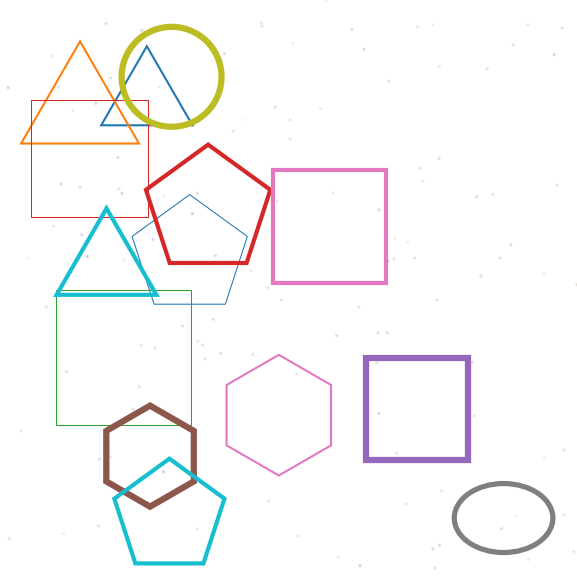[{"shape": "triangle", "thickness": 1, "radius": 0.46, "center": [0.254, 0.828]}, {"shape": "pentagon", "thickness": 0.5, "radius": 0.52, "center": [0.329, 0.557]}, {"shape": "triangle", "thickness": 1, "radius": 0.59, "center": [0.139, 0.81]}, {"shape": "square", "thickness": 0.5, "radius": 0.58, "center": [0.214, 0.38]}, {"shape": "square", "thickness": 0.5, "radius": 0.51, "center": [0.155, 0.725]}, {"shape": "pentagon", "thickness": 2, "radius": 0.57, "center": [0.36, 0.635]}, {"shape": "square", "thickness": 3, "radius": 0.44, "center": [0.722, 0.29]}, {"shape": "hexagon", "thickness": 3, "radius": 0.44, "center": [0.26, 0.209]}, {"shape": "square", "thickness": 2, "radius": 0.49, "center": [0.571, 0.607]}, {"shape": "hexagon", "thickness": 1, "radius": 0.52, "center": [0.483, 0.28]}, {"shape": "oval", "thickness": 2.5, "radius": 0.43, "center": [0.872, 0.102]}, {"shape": "circle", "thickness": 3, "radius": 0.43, "center": [0.297, 0.866]}, {"shape": "triangle", "thickness": 2, "radius": 0.5, "center": [0.184, 0.539]}, {"shape": "pentagon", "thickness": 2, "radius": 0.5, "center": [0.293, 0.105]}]